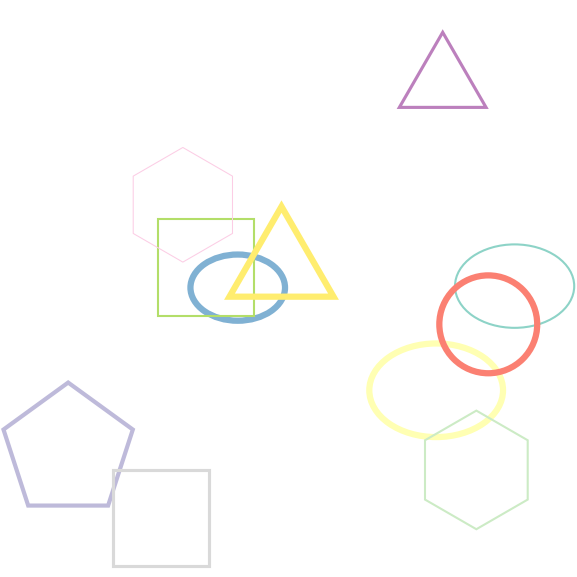[{"shape": "oval", "thickness": 1, "radius": 0.52, "center": [0.891, 0.504]}, {"shape": "oval", "thickness": 3, "radius": 0.58, "center": [0.755, 0.323]}, {"shape": "pentagon", "thickness": 2, "radius": 0.59, "center": [0.118, 0.219]}, {"shape": "circle", "thickness": 3, "radius": 0.42, "center": [0.845, 0.438]}, {"shape": "oval", "thickness": 3, "radius": 0.41, "center": [0.412, 0.501]}, {"shape": "square", "thickness": 1, "radius": 0.42, "center": [0.357, 0.536]}, {"shape": "hexagon", "thickness": 0.5, "radius": 0.5, "center": [0.317, 0.645]}, {"shape": "square", "thickness": 1.5, "radius": 0.42, "center": [0.279, 0.102]}, {"shape": "triangle", "thickness": 1.5, "radius": 0.43, "center": [0.767, 0.857]}, {"shape": "hexagon", "thickness": 1, "radius": 0.51, "center": [0.825, 0.185]}, {"shape": "triangle", "thickness": 3, "radius": 0.52, "center": [0.487, 0.537]}]